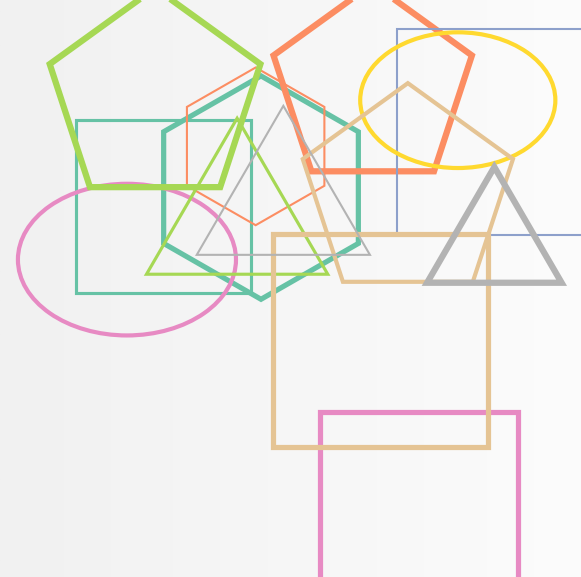[{"shape": "square", "thickness": 1.5, "radius": 0.75, "center": [0.281, 0.641]}, {"shape": "hexagon", "thickness": 2.5, "radius": 0.97, "center": [0.449, 0.674]}, {"shape": "pentagon", "thickness": 3, "radius": 0.9, "center": [0.641, 0.848]}, {"shape": "hexagon", "thickness": 1, "radius": 0.68, "center": [0.44, 0.746]}, {"shape": "square", "thickness": 1, "radius": 0.89, "center": [0.86, 0.771]}, {"shape": "square", "thickness": 2.5, "radius": 0.85, "center": [0.721, 0.114]}, {"shape": "oval", "thickness": 2, "radius": 0.94, "center": [0.218, 0.55]}, {"shape": "triangle", "thickness": 1.5, "radius": 0.9, "center": [0.408, 0.614]}, {"shape": "pentagon", "thickness": 3, "radius": 0.95, "center": [0.267, 0.829]}, {"shape": "oval", "thickness": 2, "radius": 0.84, "center": [0.788, 0.826]}, {"shape": "pentagon", "thickness": 2, "radius": 0.95, "center": [0.702, 0.665]}, {"shape": "square", "thickness": 2.5, "radius": 0.93, "center": [0.655, 0.41]}, {"shape": "triangle", "thickness": 1, "radius": 0.86, "center": [0.487, 0.644]}, {"shape": "triangle", "thickness": 3, "radius": 0.67, "center": [0.85, 0.576]}]